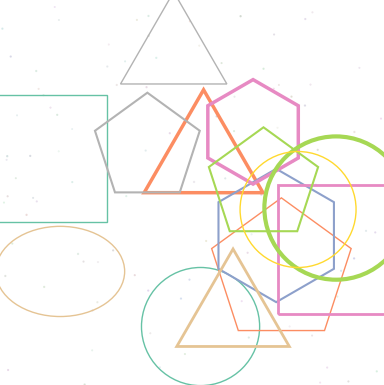[{"shape": "circle", "thickness": 1, "radius": 0.77, "center": [0.521, 0.152]}, {"shape": "square", "thickness": 1, "radius": 0.83, "center": [0.114, 0.588]}, {"shape": "pentagon", "thickness": 1, "radius": 0.95, "center": [0.731, 0.296]}, {"shape": "triangle", "thickness": 2.5, "radius": 0.89, "center": [0.529, 0.589]}, {"shape": "hexagon", "thickness": 1.5, "radius": 0.87, "center": [0.717, 0.388]}, {"shape": "square", "thickness": 2, "radius": 0.84, "center": [0.89, 0.351]}, {"shape": "hexagon", "thickness": 2.5, "radius": 0.68, "center": [0.657, 0.658]}, {"shape": "pentagon", "thickness": 1.5, "radius": 0.75, "center": [0.684, 0.52]}, {"shape": "circle", "thickness": 3, "radius": 0.93, "center": [0.873, 0.46]}, {"shape": "circle", "thickness": 1, "radius": 0.75, "center": [0.774, 0.456]}, {"shape": "triangle", "thickness": 2, "radius": 0.84, "center": [0.605, 0.184]}, {"shape": "oval", "thickness": 1, "radius": 0.84, "center": [0.156, 0.295]}, {"shape": "triangle", "thickness": 1, "radius": 0.8, "center": [0.451, 0.862]}, {"shape": "pentagon", "thickness": 1.5, "radius": 0.72, "center": [0.383, 0.616]}]